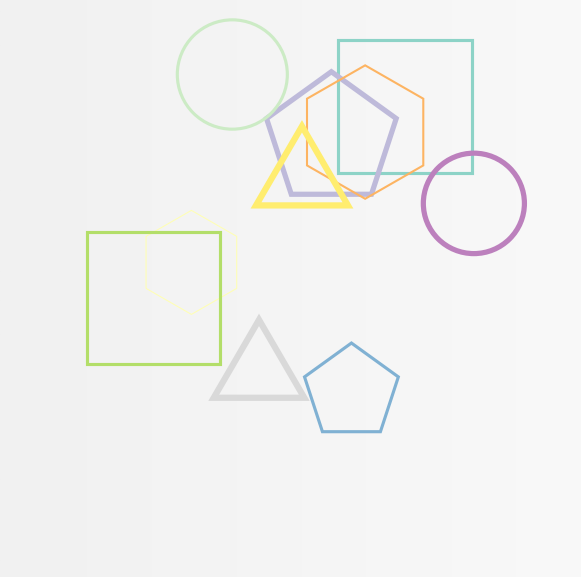[{"shape": "square", "thickness": 1.5, "radius": 0.58, "center": [0.697, 0.815]}, {"shape": "hexagon", "thickness": 0.5, "radius": 0.45, "center": [0.329, 0.545]}, {"shape": "pentagon", "thickness": 2.5, "radius": 0.59, "center": [0.57, 0.758]}, {"shape": "pentagon", "thickness": 1.5, "radius": 0.42, "center": [0.605, 0.32]}, {"shape": "hexagon", "thickness": 1, "radius": 0.58, "center": [0.628, 0.77]}, {"shape": "square", "thickness": 1.5, "radius": 0.57, "center": [0.264, 0.482]}, {"shape": "triangle", "thickness": 3, "radius": 0.45, "center": [0.446, 0.355]}, {"shape": "circle", "thickness": 2.5, "radius": 0.43, "center": [0.815, 0.647]}, {"shape": "circle", "thickness": 1.5, "radius": 0.47, "center": [0.4, 0.87]}, {"shape": "triangle", "thickness": 3, "radius": 0.46, "center": [0.52, 0.689]}]